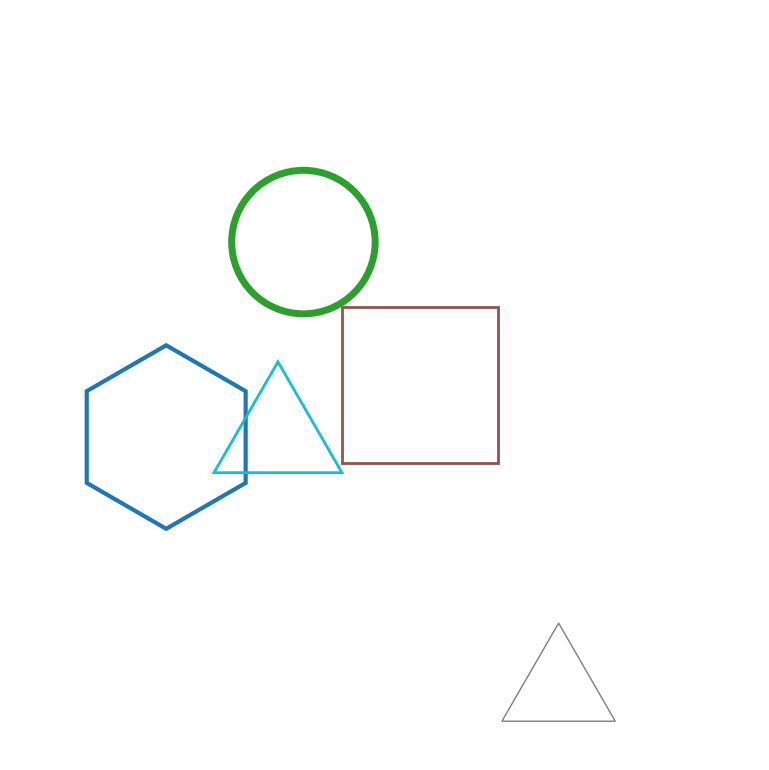[{"shape": "hexagon", "thickness": 1.5, "radius": 0.6, "center": [0.216, 0.432]}, {"shape": "circle", "thickness": 2.5, "radius": 0.47, "center": [0.394, 0.686]}, {"shape": "square", "thickness": 1, "radius": 0.51, "center": [0.546, 0.5]}, {"shape": "triangle", "thickness": 0.5, "radius": 0.42, "center": [0.725, 0.106]}, {"shape": "triangle", "thickness": 1, "radius": 0.48, "center": [0.361, 0.434]}]